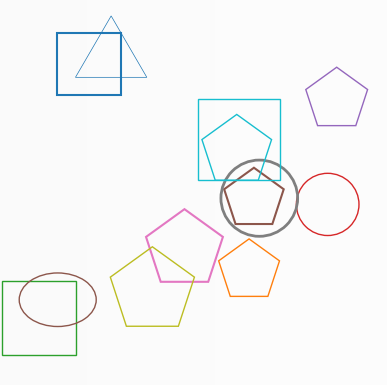[{"shape": "square", "thickness": 1.5, "radius": 0.41, "center": [0.23, 0.833]}, {"shape": "triangle", "thickness": 0.5, "radius": 0.53, "center": [0.287, 0.852]}, {"shape": "pentagon", "thickness": 1, "radius": 0.41, "center": [0.643, 0.297]}, {"shape": "square", "thickness": 1, "radius": 0.48, "center": [0.1, 0.174]}, {"shape": "circle", "thickness": 1, "radius": 0.4, "center": [0.846, 0.469]}, {"shape": "pentagon", "thickness": 1, "radius": 0.42, "center": [0.869, 0.742]}, {"shape": "oval", "thickness": 1, "radius": 0.5, "center": [0.149, 0.221]}, {"shape": "pentagon", "thickness": 1.5, "radius": 0.4, "center": [0.655, 0.483]}, {"shape": "pentagon", "thickness": 1.5, "radius": 0.52, "center": [0.476, 0.352]}, {"shape": "circle", "thickness": 2, "radius": 0.49, "center": [0.669, 0.485]}, {"shape": "pentagon", "thickness": 1, "radius": 0.57, "center": [0.393, 0.245]}, {"shape": "pentagon", "thickness": 1, "radius": 0.47, "center": [0.611, 0.608]}, {"shape": "square", "thickness": 1, "radius": 0.53, "center": [0.617, 0.637]}]